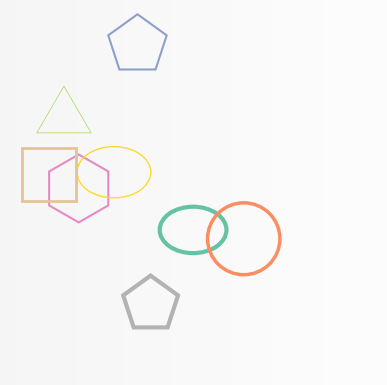[{"shape": "oval", "thickness": 3, "radius": 0.43, "center": [0.498, 0.403]}, {"shape": "circle", "thickness": 2.5, "radius": 0.47, "center": [0.629, 0.38]}, {"shape": "pentagon", "thickness": 1.5, "radius": 0.4, "center": [0.355, 0.884]}, {"shape": "hexagon", "thickness": 1.5, "radius": 0.44, "center": [0.203, 0.511]}, {"shape": "triangle", "thickness": 0.5, "radius": 0.4, "center": [0.165, 0.695]}, {"shape": "oval", "thickness": 1, "radius": 0.48, "center": [0.294, 0.553]}, {"shape": "square", "thickness": 2, "radius": 0.34, "center": [0.126, 0.547]}, {"shape": "pentagon", "thickness": 3, "radius": 0.37, "center": [0.389, 0.21]}]